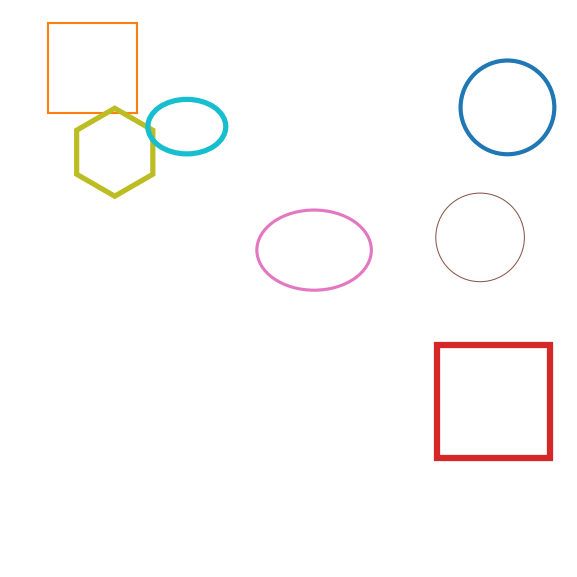[{"shape": "circle", "thickness": 2, "radius": 0.41, "center": [0.879, 0.813]}, {"shape": "square", "thickness": 1, "radius": 0.39, "center": [0.16, 0.881]}, {"shape": "square", "thickness": 3, "radius": 0.49, "center": [0.854, 0.304]}, {"shape": "circle", "thickness": 0.5, "radius": 0.38, "center": [0.831, 0.588]}, {"shape": "oval", "thickness": 1.5, "radius": 0.5, "center": [0.544, 0.566]}, {"shape": "hexagon", "thickness": 2.5, "radius": 0.38, "center": [0.199, 0.736]}, {"shape": "oval", "thickness": 2.5, "radius": 0.34, "center": [0.323, 0.78]}]